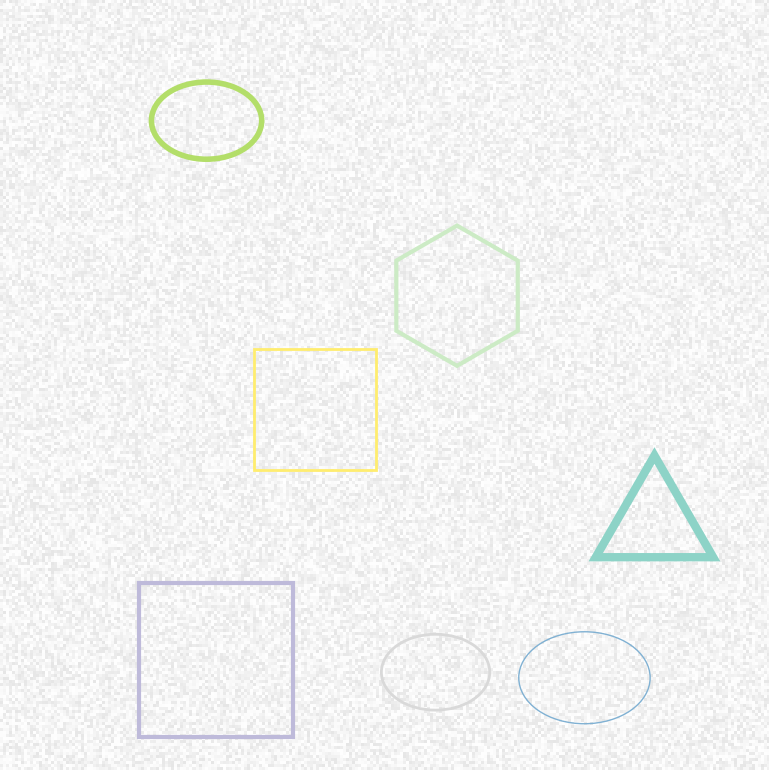[{"shape": "triangle", "thickness": 3, "radius": 0.44, "center": [0.85, 0.32]}, {"shape": "square", "thickness": 1.5, "radius": 0.5, "center": [0.28, 0.143]}, {"shape": "oval", "thickness": 0.5, "radius": 0.43, "center": [0.759, 0.12]}, {"shape": "oval", "thickness": 2, "radius": 0.36, "center": [0.268, 0.843]}, {"shape": "oval", "thickness": 1, "radius": 0.35, "center": [0.566, 0.127]}, {"shape": "hexagon", "thickness": 1.5, "radius": 0.46, "center": [0.594, 0.616]}, {"shape": "square", "thickness": 1, "radius": 0.39, "center": [0.409, 0.468]}]